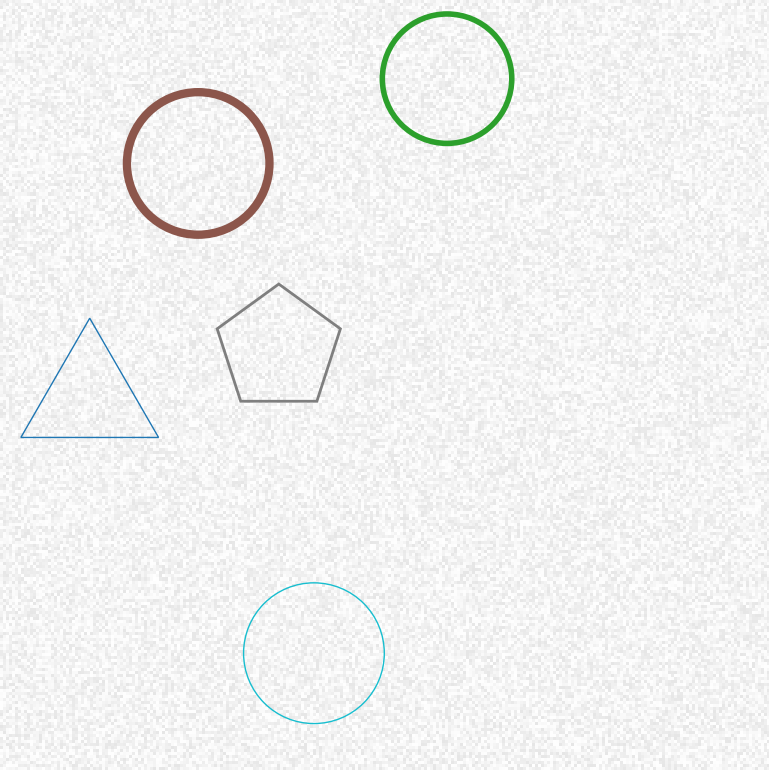[{"shape": "triangle", "thickness": 0.5, "radius": 0.52, "center": [0.117, 0.484]}, {"shape": "circle", "thickness": 2, "radius": 0.42, "center": [0.581, 0.898]}, {"shape": "circle", "thickness": 3, "radius": 0.46, "center": [0.257, 0.788]}, {"shape": "pentagon", "thickness": 1, "radius": 0.42, "center": [0.362, 0.547]}, {"shape": "circle", "thickness": 0.5, "radius": 0.46, "center": [0.408, 0.152]}]